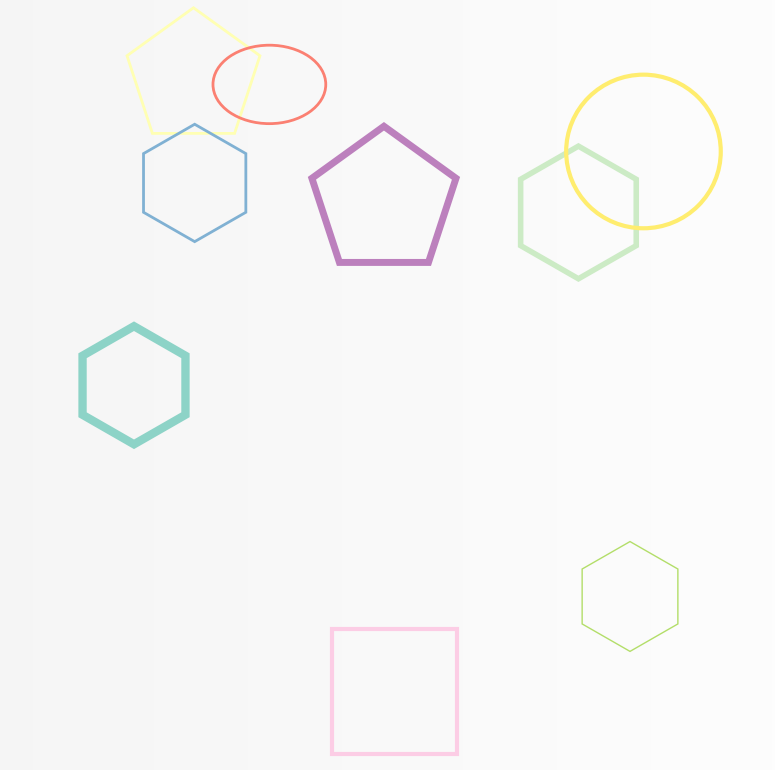[{"shape": "hexagon", "thickness": 3, "radius": 0.38, "center": [0.173, 0.5]}, {"shape": "pentagon", "thickness": 1, "radius": 0.45, "center": [0.25, 0.9]}, {"shape": "oval", "thickness": 1, "radius": 0.36, "center": [0.348, 0.89]}, {"shape": "hexagon", "thickness": 1, "radius": 0.38, "center": [0.251, 0.762]}, {"shape": "hexagon", "thickness": 0.5, "radius": 0.36, "center": [0.813, 0.225]}, {"shape": "square", "thickness": 1.5, "radius": 0.4, "center": [0.509, 0.102]}, {"shape": "pentagon", "thickness": 2.5, "radius": 0.49, "center": [0.495, 0.738]}, {"shape": "hexagon", "thickness": 2, "radius": 0.43, "center": [0.746, 0.724]}, {"shape": "circle", "thickness": 1.5, "radius": 0.5, "center": [0.83, 0.803]}]